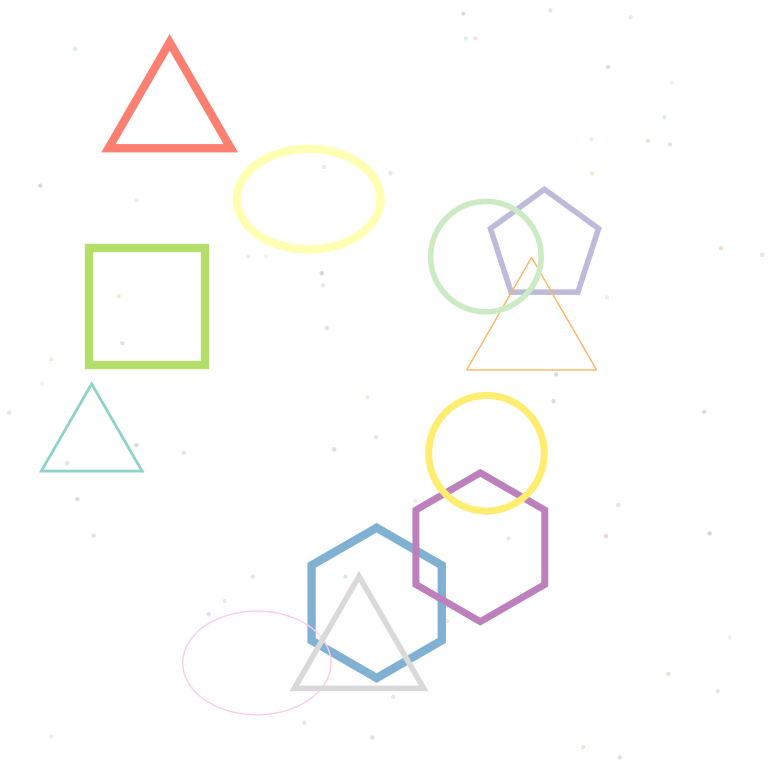[{"shape": "triangle", "thickness": 1, "radius": 0.38, "center": [0.119, 0.426]}, {"shape": "oval", "thickness": 3, "radius": 0.47, "center": [0.401, 0.741]}, {"shape": "pentagon", "thickness": 2, "radius": 0.37, "center": [0.707, 0.68]}, {"shape": "triangle", "thickness": 3, "radius": 0.46, "center": [0.22, 0.853]}, {"shape": "hexagon", "thickness": 3, "radius": 0.49, "center": [0.489, 0.217]}, {"shape": "triangle", "thickness": 0.5, "radius": 0.49, "center": [0.69, 0.568]}, {"shape": "square", "thickness": 3, "radius": 0.38, "center": [0.191, 0.602]}, {"shape": "oval", "thickness": 0.5, "radius": 0.48, "center": [0.334, 0.139]}, {"shape": "triangle", "thickness": 2, "radius": 0.48, "center": [0.466, 0.155]}, {"shape": "hexagon", "thickness": 2.5, "radius": 0.48, "center": [0.624, 0.289]}, {"shape": "circle", "thickness": 2, "radius": 0.36, "center": [0.631, 0.667]}, {"shape": "circle", "thickness": 2.5, "radius": 0.38, "center": [0.632, 0.411]}]